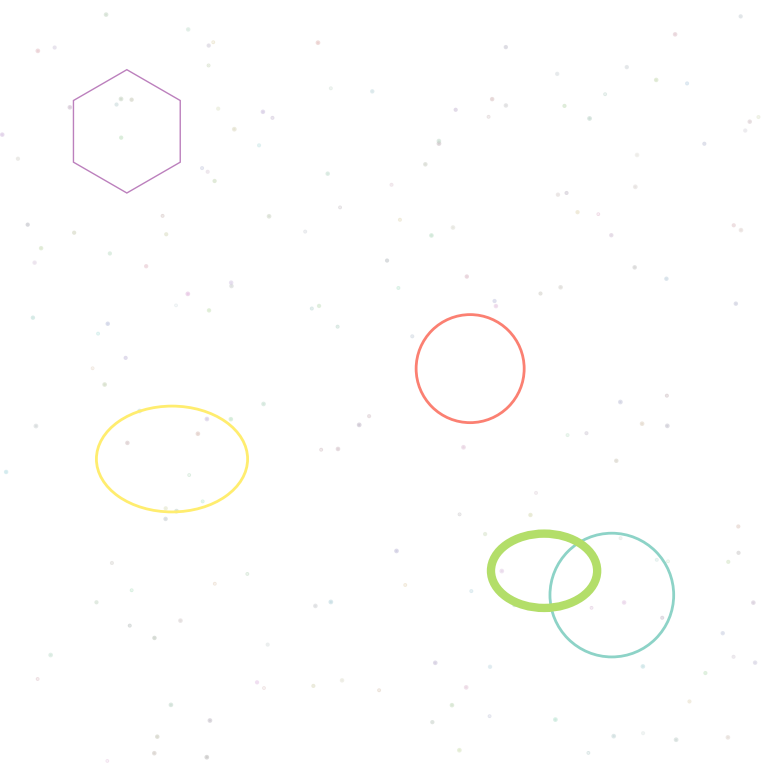[{"shape": "circle", "thickness": 1, "radius": 0.4, "center": [0.795, 0.227]}, {"shape": "circle", "thickness": 1, "radius": 0.35, "center": [0.611, 0.521]}, {"shape": "oval", "thickness": 3, "radius": 0.34, "center": [0.707, 0.259]}, {"shape": "hexagon", "thickness": 0.5, "radius": 0.4, "center": [0.165, 0.829]}, {"shape": "oval", "thickness": 1, "radius": 0.49, "center": [0.223, 0.404]}]